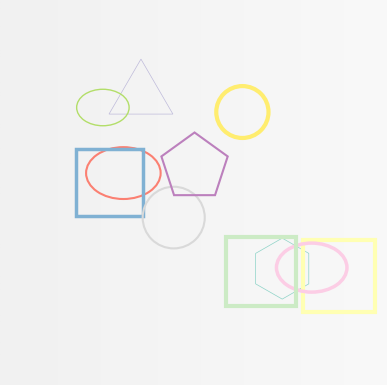[{"shape": "hexagon", "thickness": 0.5, "radius": 0.4, "center": [0.728, 0.302]}, {"shape": "square", "thickness": 3, "radius": 0.47, "center": [0.874, 0.282]}, {"shape": "triangle", "thickness": 0.5, "radius": 0.48, "center": [0.364, 0.751]}, {"shape": "oval", "thickness": 1.5, "radius": 0.48, "center": [0.318, 0.55]}, {"shape": "square", "thickness": 2.5, "radius": 0.43, "center": [0.282, 0.526]}, {"shape": "oval", "thickness": 1, "radius": 0.34, "center": [0.266, 0.721]}, {"shape": "oval", "thickness": 2.5, "radius": 0.45, "center": [0.804, 0.305]}, {"shape": "circle", "thickness": 1.5, "radius": 0.4, "center": [0.448, 0.435]}, {"shape": "pentagon", "thickness": 1.5, "radius": 0.45, "center": [0.502, 0.566]}, {"shape": "square", "thickness": 3, "radius": 0.45, "center": [0.673, 0.295]}, {"shape": "circle", "thickness": 3, "radius": 0.34, "center": [0.626, 0.709]}]